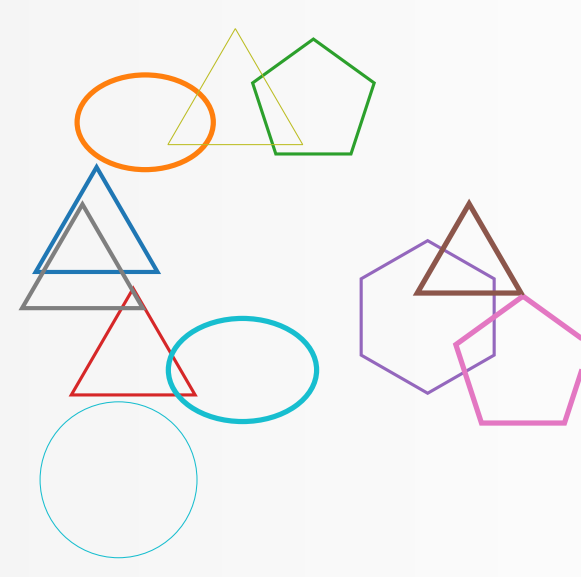[{"shape": "triangle", "thickness": 2, "radius": 0.61, "center": [0.166, 0.589]}, {"shape": "oval", "thickness": 2.5, "radius": 0.59, "center": [0.25, 0.787]}, {"shape": "pentagon", "thickness": 1.5, "radius": 0.55, "center": [0.539, 0.821]}, {"shape": "triangle", "thickness": 1.5, "radius": 0.61, "center": [0.229, 0.377]}, {"shape": "hexagon", "thickness": 1.5, "radius": 0.66, "center": [0.736, 0.45]}, {"shape": "triangle", "thickness": 2.5, "radius": 0.52, "center": [0.807, 0.543]}, {"shape": "pentagon", "thickness": 2.5, "radius": 0.61, "center": [0.9, 0.365]}, {"shape": "triangle", "thickness": 2, "radius": 0.6, "center": [0.142, 0.525]}, {"shape": "triangle", "thickness": 0.5, "radius": 0.67, "center": [0.405, 0.816]}, {"shape": "oval", "thickness": 2.5, "radius": 0.64, "center": [0.417, 0.358]}, {"shape": "circle", "thickness": 0.5, "radius": 0.67, "center": [0.204, 0.168]}]